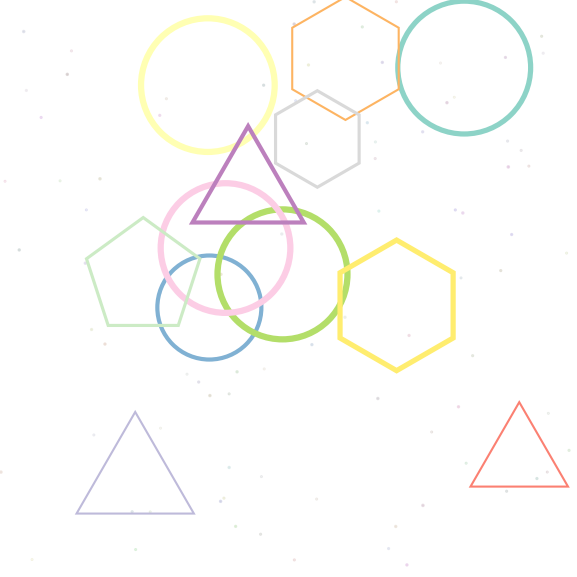[{"shape": "circle", "thickness": 2.5, "radius": 0.58, "center": [0.804, 0.882]}, {"shape": "circle", "thickness": 3, "radius": 0.58, "center": [0.36, 0.852]}, {"shape": "triangle", "thickness": 1, "radius": 0.59, "center": [0.234, 0.168]}, {"shape": "triangle", "thickness": 1, "radius": 0.49, "center": [0.899, 0.205]}, {"shape": "circle", "thickness": 2, "radius": 0.45, "center": [0.363, 0.467]}, {"shape": "hexagon", "thickness": 1, "radius": 0.53, "center": [0.598, 0.898]}, {"shape": "circle", "thickness": 3, "radius": 0.56, "center": [0.489, 0.524]}, {"shape": "circle", "thickness": 3, "radius": 0.56, "center": [0.391, 0.57]}, {"shape": "hexagon", "thickness": 1.5, "radius": 0.42, "center": [0.55, 0.758]}, {"shape": "triangle", "thickness": 2, "radius": 0.56, "center": [0.43, 0.669]}, {"shape": "pentagon", "thickness": 1.5, "radius": 0.52, "center": [0.248, 0.519]}, {"shape": "hexagon", "thickness": 2.5, "radius": 0.57, "center": [0.687, 0.47]}]